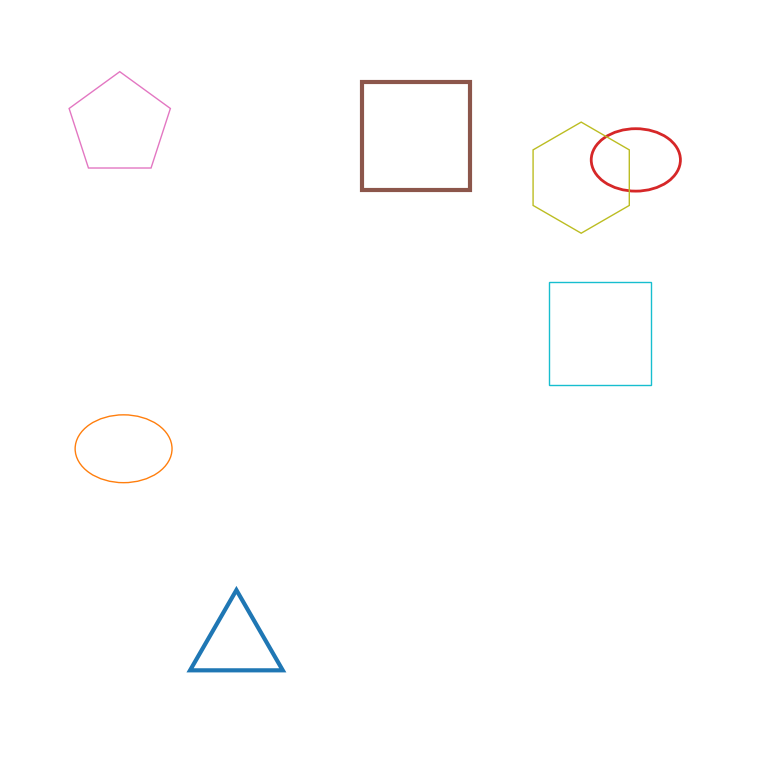[{"shape": "triangle", "thickness": 1.5, "radius": 0.35, "center": [0.307, 0.164]}, {"shape": "oval", "thickness": 0.5, "radius": 0.31, "center": [0.16, 0.417]}, {"shape": "oval", "thickness": 1, "radius": 0.29, "center": [0.826, 0.792]}, {"shape": "square", "thickness": 1.5, "radius": 0.35, "center": [0.54, 0.823]}, {"shape": "pentagon", "thickness": 0.5, "radius": 0.35, "center": [0.156, 0.838]}, {"shape": "hexagon", "thickness": 0.5, "radius": 0.36, "center": [0.755, 0.769]}, {"shape": "square", "thickness": 0.5, "radius": 0.33, "center": [0.779, 0.567]}]